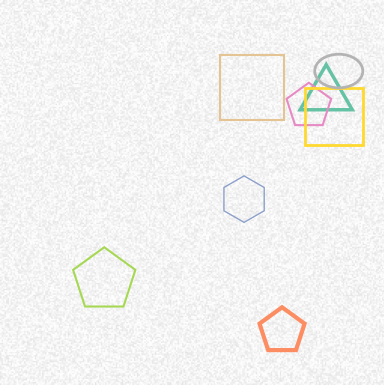[{"shape": "triangle", "thickness": 2.5, "radius": 0.39, "center": [0.847, 0.754]}, {"shape": "pentagon", "thickness": 3, "radius": 0.31, "center": [0.733, 0.14]}, {"shape": "hexagon", "thickness": 1, "radius": 0.3, "center": [0.634, 0.483]}, {"shape": "pentagon", "thickness": 1.5, "radius": 0.3, "center": [0.802, 0.724]}, {"shape": "pentagon", "thickness": 1.5, "radius": 0.43, "center": [0.271, 0.273]}, {"shape": "square", "thickness": 2, "radius": 0.37, "center": [0.868, 0.698]}, {"shape": "square", "thickness": 1.5, "radius": 0.42, "center": [0.655, 0.773]}, {"shape": "oval", "thickness": 2, "radius": 0.31, "center": [0.88, 0.815]}]